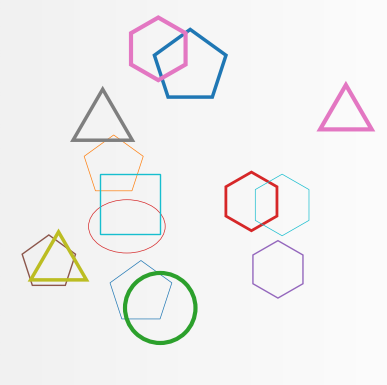[{"shape": "pentagon", "thickness": 0.5, "radius": 0.42, "center": [0.364, 0.239]}, {"shape": "pentagon", "thickness": 2.5, "radius": 0.49, "center": [0.491, 0.826]}, {"shape": "pentagon", "thickness": 0.5, "radius": 0.4, "center": [0.293, 0.569]}, {"shape": "circle", "thickness": 3, "radius": 0.45, "center": [0.414, 0.2]}, {"shape": "oval", "thickness": 0.5, "radius": 0.49, "center": [0.327, 0.412]}, {"shape": "hexagon", "thickness": 2, "radius": 0.38, "center": [0.649, 0.477]}, {"shape": "hexagon", "thickness": 1, "radius": 0.37, "center": [0.717, 0.3]}, {"shape": "pentagon", "thickness": 1, "radius": 0.36, "center": [0.126, 0.317]}, {"shape": "triangle", "thickness": 3, "radius": 0.38, "center": [0.893, 0.702]}, {"shape": "hexagon", "thickness": 3, "radius": 0.41, "center": [0.408, 0.873]}, {"shape": "triangle", "thickness": 2.5, "radius": 0.44, "center": [0.265, 0.68]}, {"shape": "triangle", "thickness": 2.5, "radius": 0.42, "center": [0.151, 0.315]}, {"shape": "hexagon", "thickness": 0.5, "radius": 0.4, "center": [0.728, 0.468]}, {"shape": "square", "thickness": 1, "radius": 0.39, "center": [0.335, 0.469]}]